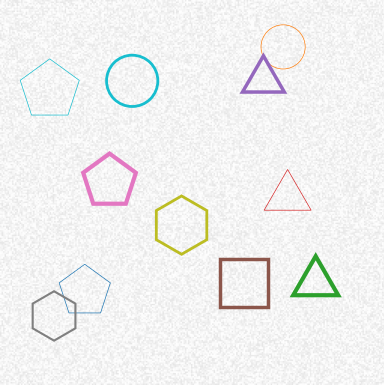[{"shape": "pentagon", "thickness": 0.5, "radius": 0.35, "center": [0.22, 0.244]}, {"shape": "circle", "thickness": 0.5, "radius": 0.29, "center": [0.735, 0.878]}, {"shape": "triangle", "thickness": 3, "radius": 0.34, "center": [0.82, 0.267]}, {"shape": "triangle", "thickness": 0.5, "radius": 0.35, "center": [0.747, 0.489]}, {"shape": "triangle", "thickness": 2.5, "radius": 0.31, "center": [0.684, 0.792]}, {"shape": "square", "thickness": 2.5, "radius": 0.31, "center": [0.634, 0.265]}, {"shape": "pentagon", "thickness": 3, "radius": 0.36, "center": [0.285, 0.529]}, {"shape": "hexagon", "thickness": 1.5, "radius": 0.32, "center": [0.14, 0.179]}, {"shape": "hexagon", "thickness": 2, "radius": 0.38, "center": [0.472, 0.415]}, {"shape": "circle", "thickness": 2, "radius": 0.33, "center": [0.343, 0.79]}, {"shape": "pentagon", "thickness": 0.5, "radius": 0.4, "center": [0.129, 0.766]}]